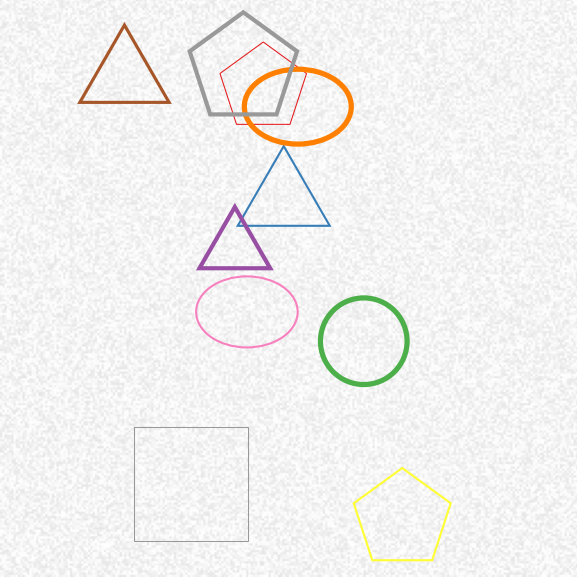[{"shape": "pentagon", "thickness": 0.5, "radius": 0.39, "center": [0.456, 0.848]}, {"shape": "triangle", "thickness": 1, "radius": 0.46, "center": [0.491, 0.654]}, {"shape": "circle", "thickness": 2.5, "radius": 0.38, "center": [0.63, 0.408]}, {"shape": "triangle", "thickness": 2, "radius": 0.35, "center": [0.407, 0.57]}, {"shape": "oval", "thickness": 2.5, "radius": 0.46, "center": [0.516, 0.814]}, {"shape": "pentagon", "thickness": 1, "radius": 0.44, "center": [0.697, 0.1]}, {"shape": "triangle", "thickness": 1.5, "radius": 0.45, "center": [0.216, 0.866]}, {"shape": "oval", "thickness": 1, "radius": 0.44, "center": [0.428, 0.459]}, {"shape": "square", "thickness": 0.5, "radius": 0.49, "center": [0.331, 0.161]}, {"shape": "pentagon", "thickness": 2, "radius": 0.49, "center": [0.421, 0.88]}]